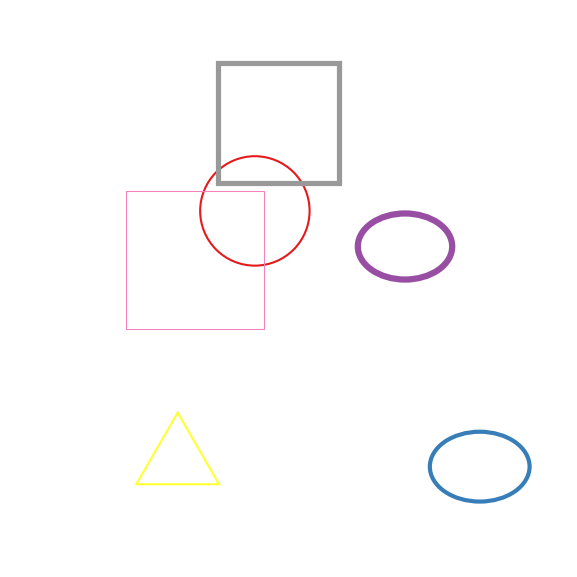[{"shape": "circle", "thickness": 1, "radius": 0.47, "center": [0.441, 0.634]}, {"shape": "oval", "thickness": 2, "radius": 0.43, "center": [0.831, 0.191]}, {"shape": "oval", "thickness": 3, "radius": 0.41, "center": [0.701, 0.572]}, {"shape": "triangle", "thickness": 1, "radius": 0.41, "center": [0.308, 0.202]}, {"shape": "square", "thickness": 0.5, "radius": 0.6, "center": [0.338, 0.549]}, {"shape": "square", "thickness": 2.5, "radius": 0.52, "center": [0.482, 0.786]}]